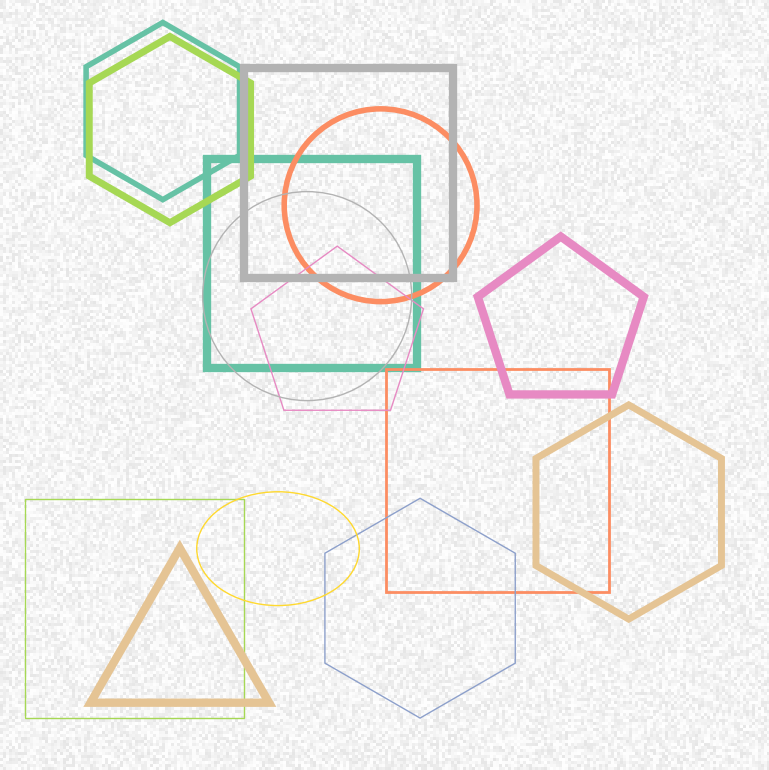[{"shape": "hexagon", "thickness": 2, "radius": 0.58, "center": [0.211, 0.856]}, {"shape": "square", "thickness": 3, "radius": 0.68, "center": [0.405, 0.658]}, {"shape": "square", "thickness": 1, "radius": 0.72, "center": [0.646, 0.376]}, {"shape": "circle", "thickness": 2, "radius": 0.63, "center": [0.494, 0.733]}, {"shape": "hexagon", "thickness": 0.5, "radius": 0.71, "center": [0.546, 0.21]}, {"shape": "pentagon", "thickness": 3, "radius": 0.57, "center": [0.728, 0.579]}, {"shape": "pentagon", "thickness": 0.5, "radius": 0.59, "center": [0.438, 0.563]}, {"shape": "square", "thickness": 0.5, "radius": 0.71, "center": [0.174, 0.209]}, {"shape": "hexagon", "thickness": 2.5, "radius": 0.6, "center": [0.221, 0.832]}, {"shape": "oval", "thickness": 0.5, "radius": 0.53, "center": [0.361, 0.287]}, {"shape": "hexagon", "thickness": 2.5, "radius": 0.7, "center": [0.817, 0.335]}, {"shape": "triangle", "thickness": 3, "radius": 0.67, "center": [0.234, 0.154]}, {"shape": "square", "thickness": 3, "radius": 0.68, "center": [0.453, 0.775]}, {"shape": "circle", "thickness": 0.5, "radius": 0.68, "center": [0.399, 0.615]}]